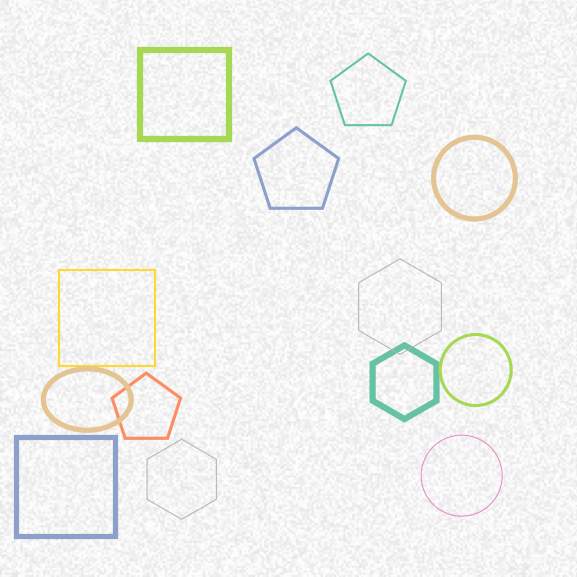[{"shape": "pentagon", "thickness": 1, "radius": 0.34, "center": [0.638, 0.838]}, {"shape": "hexagon", "thickness": 3, "radius": 0.32, "center": [0.7, 0.337]}, {"shape": "pentagon", "thickness": 1.5, "radius": 0.31, "center": [0.253, 0.291]}, {"shape": "square", "thickness": 2.5, "radius": 0.43, "center": [0.113, 0.156]}, {"shape": "pentagon", "thickness": 1.5, "radius": 0.39, "center": [0.513, 0.701]}, {"shape": "circle", "thickness": 0.5, "radius": 0.35, "center": [0.799, 0.175]}, {"shape": "square", "thickness": 3, "radius": 0.38, "center": [0.319, 0.835]}, {"shape": "circle", "thickness": 1.5, "radius": 0.31, "center": [0.824, 0.358]}, {"shape": "square", "thickness": 1, "radius": 0.41, "center": [0.186, 0.449]}, {"shape": "circle", "thickness": 2.5, "radius": 0.35, "center": [0.822, 0.691]}, {"shape": "oval", "thickness": 2.5, "radius": 0.38, "center": [0.151, 0.307]}, {"shape": "hexagon", "thickness": 0.5, "radius": 0.41, "center": [0.693, 0.468]}, {"shape": "hexagon", "thickness": 0.5, "radius": 0.35, "center": [0.315, 0.169]}]